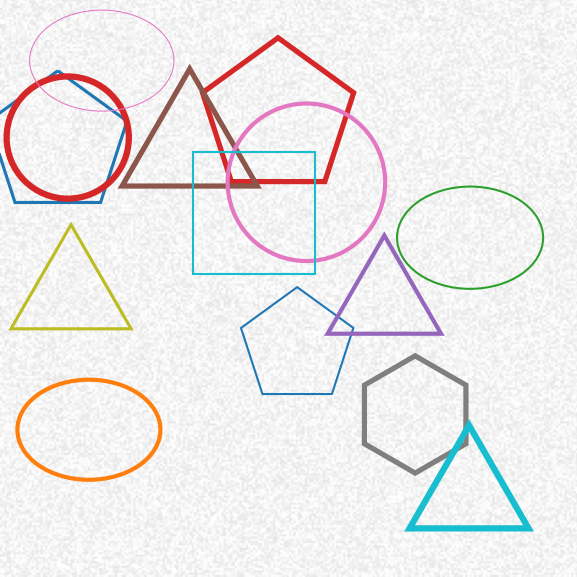[{"shape": "pentagon", "thickness": 1.5, "radius": 0.63, "center": [0.1, 0.75]}, {"shape": "pentagon", "thickness": 1, "radius": 0.51, "center": [0.515, 0.4]}, {"shape": "oval", "thickness": 2, "radius": 0.62, "center": [0.154, 0.255]}, {"shape": "oval", "thickness": 1, "radius": 0.63, "center": [0.814, 0.588]}, {"shape": "pentagon", "thickness": 2.5, "radius": 0.69, "center": [0.482, 0.796]}, {"shape": "circle", "thickness": 3, "radius": 0.53, "center": [0.117, 0.761]}, {"shape": "triangle", "thickness": 2, "radius": 0.57, "center": [0.666, 0.478]}, {"shape": "triangle", "thickness": 2.5, "radius": 0.68, "center": [0.329, 0.745]}, {"shape": "oval", "thickness": 0.5, "radius": 0.62, "center": [0.176, 0.894]}, {"shape": "circle", "thickness": 2, "radius": 0.68, "center": [0.531, 0.683]}, {"shape": "hexagon", "thickness": 2.5, "radius": 0.51, "center": [0.719, 0.281]}, {"shape": "triangle", "thickness": 1.5, "radius": 0.6, "center": [0.123, 0.49]}, {"shape": "triangle", "thickness": 3, "radius": 0.59, "center": [0.812, 0.144]}, {"shape": "square", "thickness": 1, "radius": 0.53, "center": [0.44, 0.63]}]